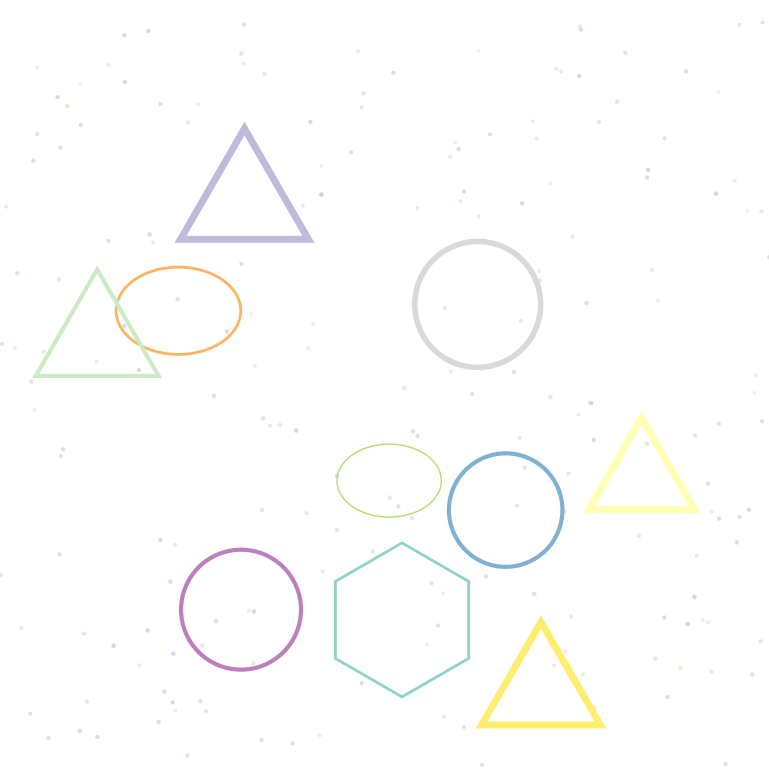[{"shape": "hexagon", "thickness": 1, "radius": 0.5, "center": [0.522, 0.195]}, {"shape": "triangle", "thickness": 2.5, "radius": 0.4, "center": [0.833, 0.378]}, {"shape": "triangle", "thickness": 2.5, "radius": 0.48, "center": [0.317, 0.737]}, {"shape": "circle", "thickness": 1.5, "radius": 0.37, "center": [0.657, 0.338]}, {"shape": "oval", "thickness": 1, "radius": 0.4, "center": [0.232, 0.596]}, {"shape": "oval", "thickness": 0.5, "radius": 0.34, "center": [0.505, 0.376]}, {"shape": "circle", "thickness": 2, "radius": 0.41, "center": [0.62, 0.605]}, {"shape": "circle", "thickness": 1.5, "radius": 0.39, "center": [0.313, 0.208]}, {"shape": "triangle", "thickness": 1.5, "radius": 0.46, "center": [0.126, 0.558]}, {"shape": "triangle", "thickness": 2.5, "radius": 0.45, "center": [0.703, 0.103]}]